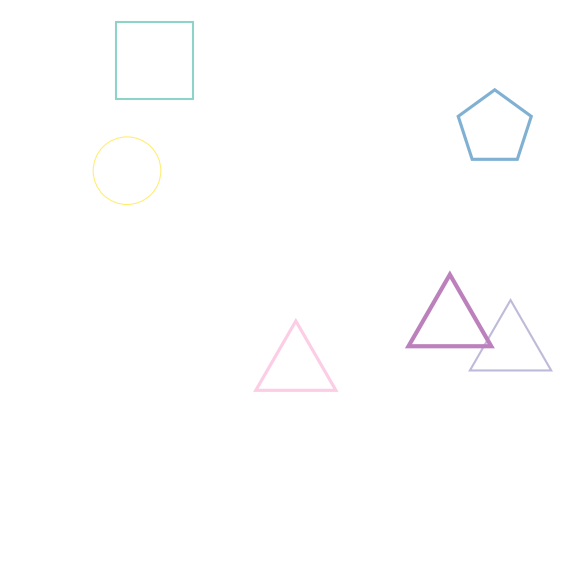[{"shape": "square", "thickness": 1, "radius": 0.33, "center": [0.268, 0.894]}, {"shape": "triangle", "thickness": 1, "radius": 0.41, "center": [0.884, 0.398]}, {"shape": "pentagon", "thickness": 1.5, "radius": 0.33, "center": [0.857, 0.777]}, {"shape": "triangle", "thickness": 1.5, "radius": 0.4, "center": [0.512, 0.363]}, {"shape": "triangle", "thickness": 2, "radius": 0.41, "center": [0.779, 0.441]}, {"shape": "circle", "thickness": 0.5, "radius": 0.29, "center": [0.22, 0.704]}]